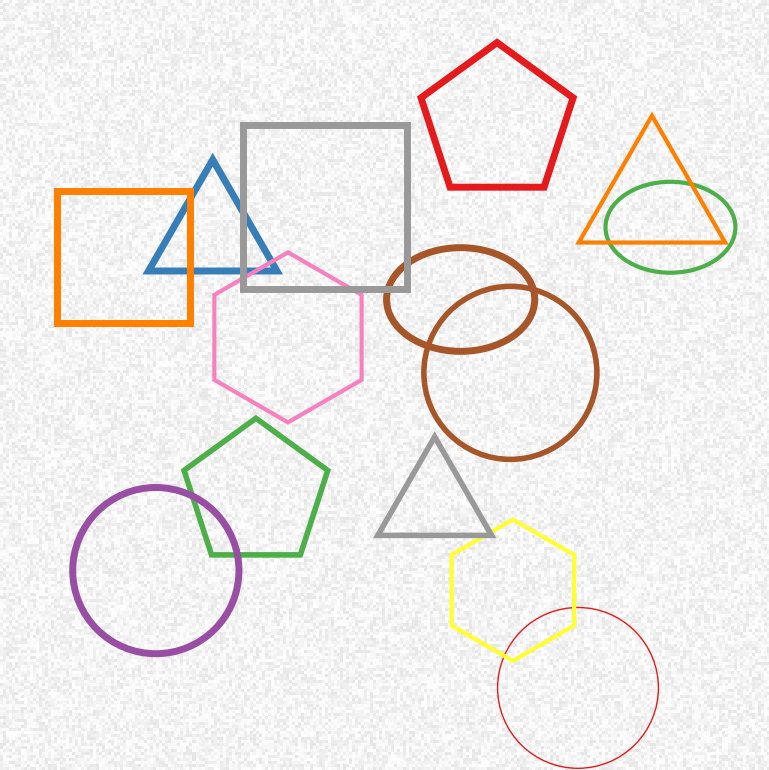[{"shape": "pentagon", "thickness": 2.5, "radius": 0.52, "center": [0.646, 0.841]}, {"shape": "circle", "thickness": 0.5, "radius": 0.52, "center": [0.751, 0.107]}, {"shape": "triangle", "thickness": 2.5, "radius": 0.48, "center": [0.276, 0.696]}, {"shape": "pentagon", "thickness": 2, "radius": 0.49, "center": [0.332, 0.359]}, {"shape": "oval", "thickness": 1.5, "radius": 0.42, "center": [0.871, 0.705]}, {"shape": "circle", "thickness": 2.5, "radius": 0.54, "center": [0.202, 0.259]}, {"shape": "square", "thickness": 2.5, "radius": 0.43, "center": [0.161, 0.666]}, {"shape": "triangle", "thickness": 1.5, "radius": 0.55, "center": [0.847, 0.74]}, {"shape": "hexagon", "thickness": 1.5, "radius": 0.46, "center": [0.666, 0.234]}, {"shape": "circle", "thickness": 2, "radius": 0.56, "center": [0.663, 0.516]}, {"shape": "oval", "thickness": 2.5, "radius": 0.48, "center": [0.598, 0.611]}, {"shape": "hexagon", "thickness": 1.5, "radius": 0.55, "center": [0.374, 0.562]}, {"shape": "triangle", "thickness": 2, "radius": 0.43, "center": [0.565, 0.347]}, {"shape": "square", "thickness": 2.5, "radius": 0.53, "center": [0.422, 0.731]}]